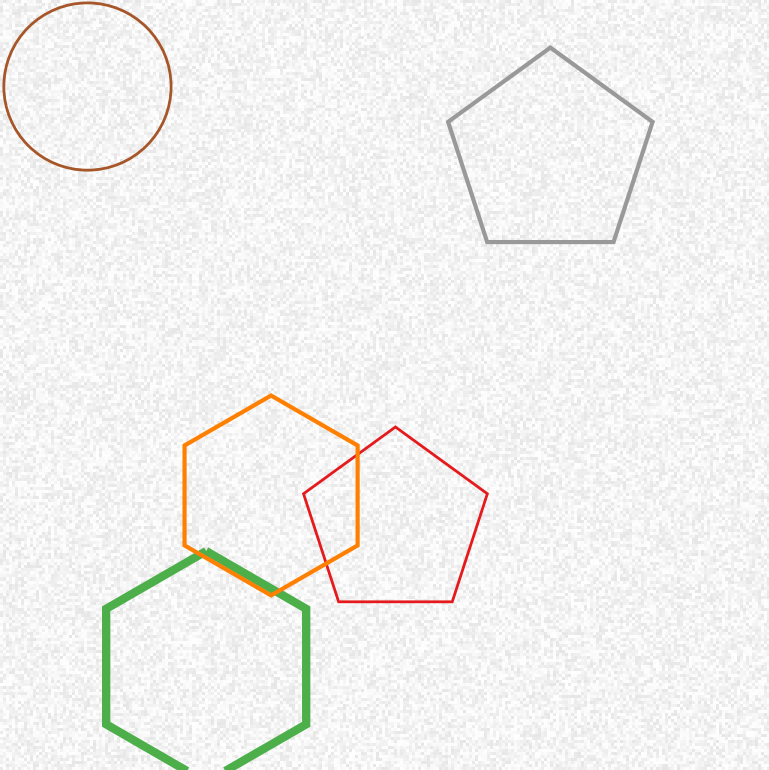[{"shape": "pentagon", "thickness": 1, "radius": 0.63, "center": [0.514, 0.32]}, {"shape": "hexagon", "thickness": 3, "radius": 0.75, "center": [0.268, 0.134]}, {"shape": "hexagon", "thickness": 1.5, "radius": 0.65, "center": [0.352, 0.357]}, {"shape": "circle", "thickness": 1, "radius": 0.54, "center": [0.114, 0.888]}, {"shape": "pentagon", "thickness": 1.5, "radius": 0.7, "center": [0.715, 0.799]}]